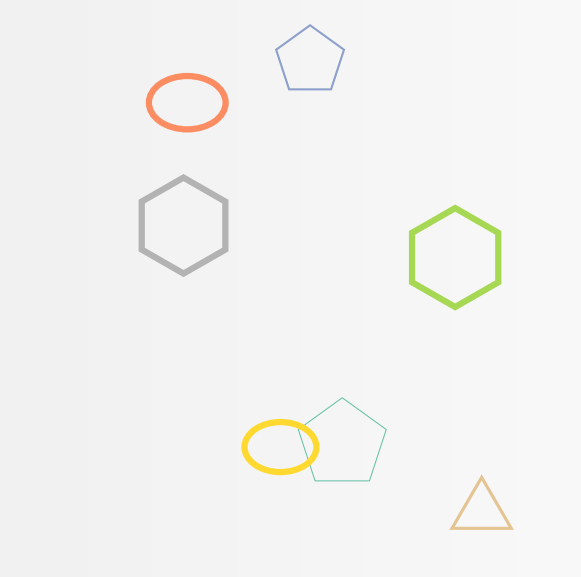[{"shape": "pentagon", "thickness": 0.5, "radius": 0.4, "center": [0.589, 0.231]}, {"shape": "oval", "thickness": 3, "radius": 0.33, "center": [0.322, 0.821]}, {"shape": "pentagon", "thickness": 1, "radius": 0.31, "center": [0.533, 0.894]}, {"shape": "hexagon", "thickness": 3, "radius": 0.43, "center": [0.783, 0.553]}, {"shape": "oval", "thickness": 3, "radius": 0.31, "center": [0.483, 0.225]}, {"shape": "triangle", "thickness": 1.5, "radius": 0.29, "center": [0.829, 0.114]}, {"shape": "hexagon", "thickness": 3, "radius": 0.42, "center": [0.316, 0.609]}]